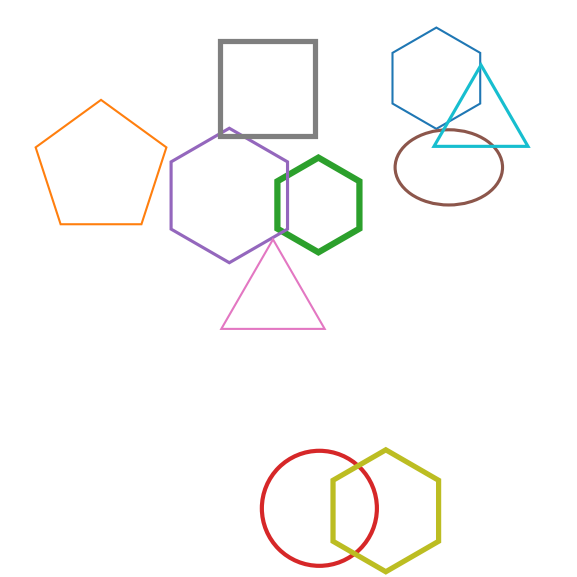[{"shape": "hexagon", "thickness": 1, "radius": 0.44, "center": [0.756, 0.864]}, {"shape": "pentagon", "thickness": 1, "radius": 0.6, "center": [0.175, 0.707]}, {"shape": "hexagon", "thickness": 3, "radius": 0.41, "center": [0.551, 0.644]}, {"shape": "circle", "thickness": 2, "radius": 0.5, "center": [0.553, 0.119]}, {"shape": "hexagon", "thickness": 1.5, "radius": 0.58, "center": [0.397, 0.661]}, {"shape": "oval", "thickness": 1.5, "radius": 0.47, "center": [0.777, 0.709]}, {"shape": "triangle", "thickness": 1, "radius": 0.52, "center": [0.473, 0.481]}, {"shape": "square", "thickness": 2.5, "radius": 0.41, "center": [0.464, 0.846]}, {"shape": "hexagon", "thickness": 2.5, "radius": 0.53, "center": [0.668, 0.115]}, {"shape": "triangle", "thickness": 1.5, "radius": 0.47, "center": [0.833, 0.793]}]